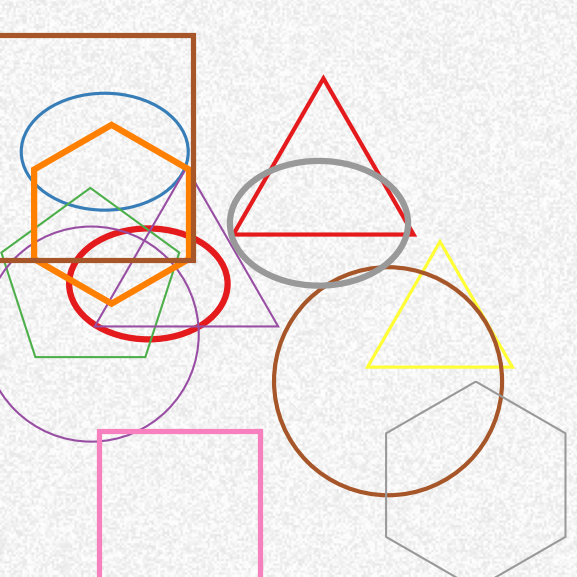[{"shape": "triangle", "thickness": 2, "radius": 0.9, "center": [0.56, 0.683]}, {"shape": "oval", "thickness": 3, "radius": 0.69, "center": [0.257, 0.508]}, {"shape": "oval", "thickness": 1.5, "radius": 0.72, "center": [0.181, 0.736]}, {"shape": "pentagon", "thickness": 1, "radius": 0.81, "center": [0.156, 0.512]}, {"shape": "circle", "thickness": 1, "radius": 0.93, "center": [0.158, 0.421]}, {"shape": "triangle", "thickness": 1, "radius": 0.92, "center": [0.323, 0.526]}, {"shape": "hexagon", "thickness": 3, "radius": 0.77, "center": [0.193, 0.628]}, {"shape": "triangle", "thickness": 1.5, "radius": 0.72, "center": [0.762, 0.436]}, {"shape": "square", "thickness": 2.5, "radius": 0.98, "center": [0.139, 0.744]}, {"shape": "circle", "thickness": 2, "radius": 0.99, "center": [0.672, 0.339]}, {"shape": "square", "thickness": 2.5, "radius": 0.7, "center": [0.31, 0.114]}, {"shape": "oval", "thickness": 3, "radius": 0.77, "center": [0.552, 0.612]}, {"shape": "hexagon", "thickness": 1, "radius": 0.9, "center": [0.824, 0.159]}]